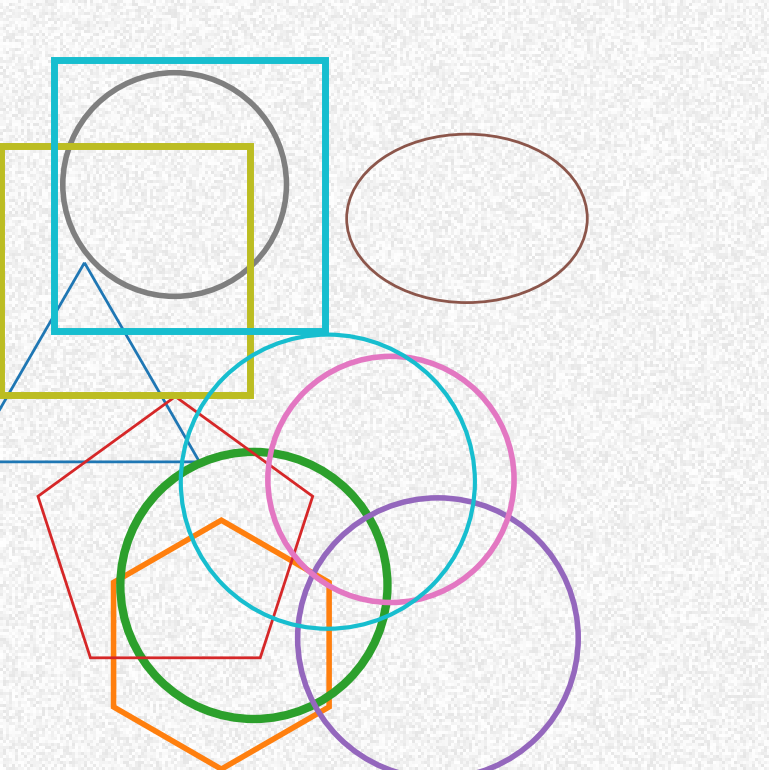[{"shape": "triangle", "thickness": 1, "radius": 0.86, "center": [0.11, 0.486]}, {"shape": "hexagon", "thickness": 2, "radius": 0.81, "center": [0.287, 0.163]}, {"shape": "circle", "thickness": 3, "radius": 0.87, "center": [0.33, 0.24]}, {"shape": "pentagon", "thickness": 1, "radius": 0.94, "center": [0.228, 0.297]}, {"shape": "circle", "thickness": 2, "radius": 0.91, "center": [0.569, 0.171]}, {"shape": "oval", "thickness": 1, "radius": 0.78, "center": [0.606, 0.716]}, {"shape": "circle", "thickness": 2, "radius": 0.8, "center": [0.508, 0.377]}, {"shape": "circle", "thickness": 2, "radius": 0.73, "center": [0.227, 0.76]}, {"shape": "square", "thickness": 2.5, "radius": 0.81, "center": [0.163, 0.649]}, {"shape": "square", "thickness": 2.5, "radius": 0.88, "center": [0.246, 0.746]}, {"shape": "circle", "thickness": 1.5, "radius": 0.95, "center": [0.426, 0.374]}]